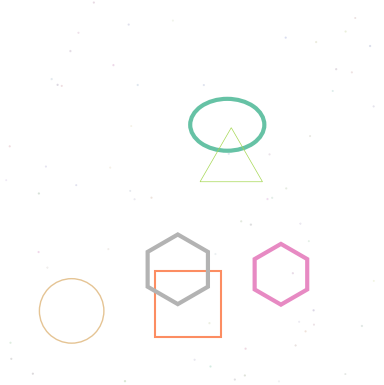[{"shape": "oval", "thickness": 3, "radius": 0.48, "center": [0.59, 0.676]}, {"shape": "square", "thickness": 1.5, "radius": 0.43, "center": [0.489, 0.21]}, {"shape": "hexagon", "thickness": 3, "radius": 0.39, "center": [0.73, 0.288]}, {"shape": "triangle", "thickness": 0.5, "radius": 0.47, "center": [0.601, 0.575]}, {"shape": "circle", "thickness": 1, "radius": 0.42, "center": [0.186, 0.192]}, {"shape": "hexagon", "thickness": 3, "radius": 0.45, "center": [0.462, 0.301]}]